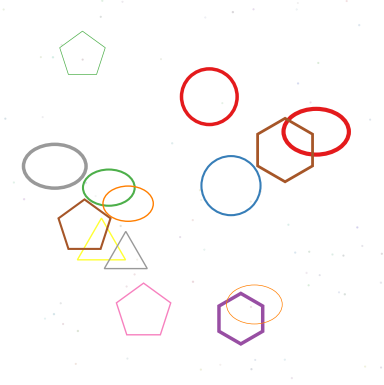[{"shape": "oval", "thickness": 3, "radius": 0.42, "center": [0.821, 0.658]}, {"shape": "circle", "thickness": 2.5, "radius": 0.36, "center": [0.544, 0.749]}, {"shape": "circle", "thickness": 1.5, "radius": 0.38, "center": [0.6, 0.518]}, {"shape": "pentagon", "thickness": 0.5, "radius": 0.31, "center": [0.214, 0.857]}, {"shape": "oval", "thickness": 1.5, "radius": 0.34, "center": [0.283, 0.513]}, {"shape": "hexagon", "thickness": 2.5, "radius": 0.33, "center": [0.626, 0.172]}, {"shape": "oval", "thickness": 1, "radius": 0.33, "center": [0.333, 0.471]}, {"shape": "oval", "thickness": 0.5, "radius": 0.36, "center": [0.661, 0.209]}, {"shape": "triangle", "thickness": 1, "radius": 0.36, "center": [0.264, 0.361]}, {"shape": "pentagon", "thickness": 1.5, "radius": 0.36, "center": [0.22, 0.411]}, {"shape": "hexagon", "thickness": 2, "radius": 0.41, "center": [0.74, 0.61]}, {"shape": "pentagon", "thickness": 1, "radius": 0.37, "center": [0.373, 0.19]}, {"shape": "triangle", "thickness": 1, "radius": 0.32, "center": [0.327, 0.335]}, {"shape": "oval", "thickness": 2.5, "radius": 0.41, "center": [0.142, 0.568]}]